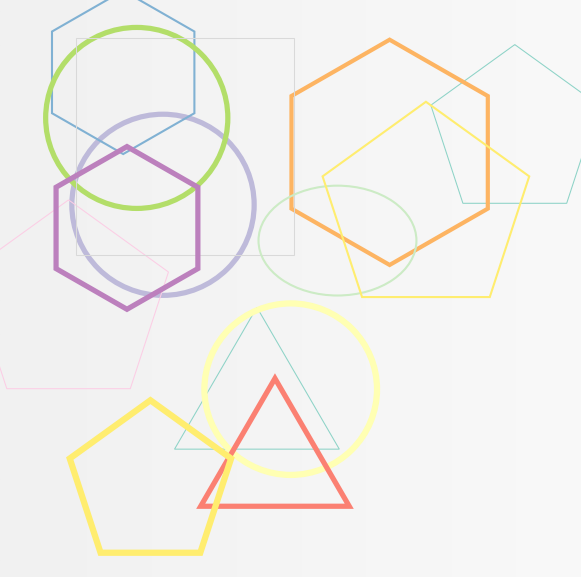[{"shape": "triangle", "thickness": 0.5, "radius": 0.82, "center": [0.442, 0.303]}, {"shape": "pentagon", "thickness": 0.5, "radius": 0.76, "center": [0.886, 0.77]}, {"shape": "circle", "thickness": 3, "radius": 0.74, "center": [0.5, 0.325]}, {"shape": "circle", "thickness": 2.5, "radius": 0.78, "center": [0.28, 0.645]}, {"shape": "triangle", "thickness": 2.5, "radius": 0.74, "center": [0.473, 0.196]}, {"shape": "hexagon", "thickness": 1, "radius": 0.71, "center": [0.212, 0.874]}, {"shape": "hexagon", "thickness": 2, "radius": 0.98, "center": [0.67, 0.735]}, {"shape": "circle", "thickness": 2.5, "radius": 0.78, "center": [0.235, 0.795]}, {"shape": "pentagon", "thickness": 0.5, "radius": 0.9, "center": [0.118, 0.472]}, {"shape": "square", "thickness": 0.5, "radius": 0.94, "center": [0.319, 0.746]}, {"shape": "hexagon", "thickness": 2.5, "radius": 0.7, "center": [0.218, 0.604]}, {"shape": "oval", "thickness": 1, "radius": 0.68, "center": [0.581, 0.583]}, {"shape": "pentagon", "thickness": 1, "radius": 0.93, "center": [0.733, 0.636]}, {"shape": "pentagon", "thickness": 3, "radius": 0.73, "center": [0.259, 0.16]}]